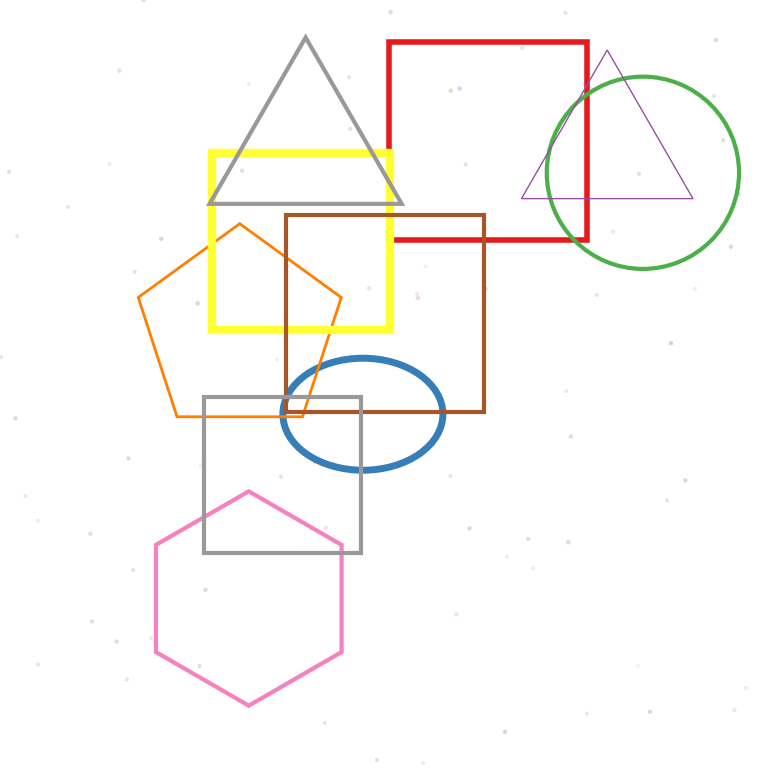[{"shape": "square", "thickness": 2, "radius": 0.64, "center": [0.634, 0.817]}, {"shape": "oval", "thickness": 2.5, "radius": 0.52, "center": [0.471, 0.462]}, {"shape": "circle", "thickness": 1.5, "radius": 0.62, "center": [0.835, 0.776]}, {"shape": "triangle", "thickness": 0.5, "radius": 0.64, "center": [0.789, 0.806]}, {"shape": "pentagon", "thickness": 1, "radius": 0.69, "center": [0.311, 0.571]}, {"shape": "square", "thickness": 3, "radius": 0.58, "center": [0.391, 0.686]}, {"shape": "square", "thickness": 1.5, "radius": 0.64, "center": [0.5, 0.593]}, {"shape": "hexagon", "thickness": 1.5, "radius": 0.7, "center": [0.323, 0.223]}, {"shape": "square", "thickness": 1.5, "radius": 0.51, "center": [0.367, 0.384]}, {"shape": "triangle", "thickness": 1.5, "radius": 0.72, "center": [0.397, 0.807]}]